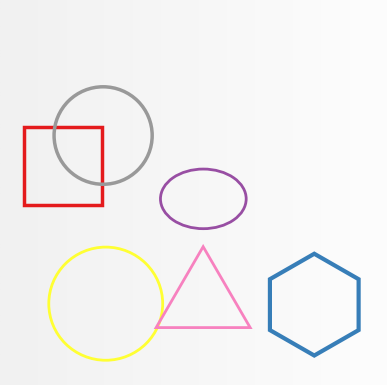[{"shape": "square", "thickness": 2.5, "radius": 0.5, "center": [0.163, 0.569]}, {"shape": "hexagon", "thickness": 3, "radius": 0.66, "center": [0.811, 0.209]}, {"shape": "oval", "thickness": 2, "radius": 0.55, "center": [0.525, 0.483]}, {"shape": "circle", "thickness": 2, "radius": 0.73, "center": [0.273, 0.211]}, {"shape": "triangle", "thickness": 2, "radius": 0.7, "center": [0.524, 0.219]}, {"shape": "circle", "thickness": 2.5, "radius": 0.63, "center": [0.266, 0.648]}]